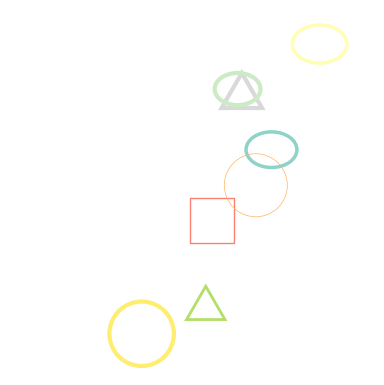[{"shape": "oval", "thickness": 2.5, "radius": 0.33, "center": [0.705, 0.611]}, {"shape": "oval", "thickness": 2.5, "radius": 0.35, "center": [0.83, 0.886]}, {"shape": "square", "thickness": 1, "radius": 0.29, "center": [0.551, 0.428]}, {"shape": "circle", "thickness": 0.5, "radius": 0.41, "center": [0.664, 0.519]}, {"shape": "triangle", "thickness": 2, "radius": 0.29, "center": [0.534, 0.199]}, {"shape": "triangle", "thickness": 3, "radius": 0.3, "center": [0.628, 0.75]}, {"shape": "oval", "thickness": 3, "radius": 0.3, "center": [0.617, 0.769]}, {"shape": "circle", "thickness": 3, "radius": 0.42, "center": [0.368, 0.133]}]